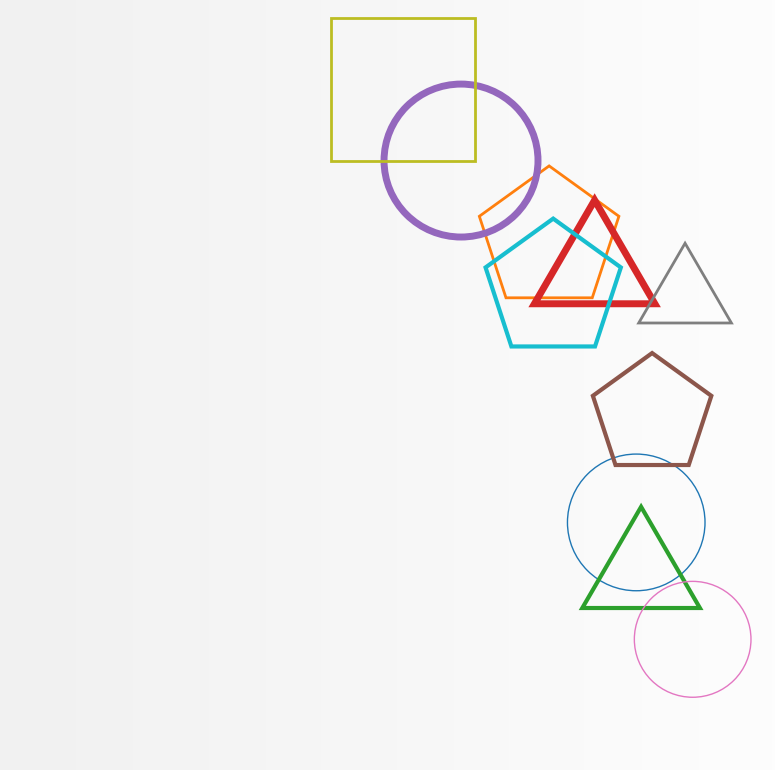[{"shape": "circle", "thickness": 0.5, "radius": 0.44, "center": [0.821, 0.322]}, {"shape": "pentagon", "thickness": 1, "radius": 0.47, "center": [0.709, 0.69]}, {"shape": "triangle", "thickness": 1.5, "radius": 0.44, "center": [0.827, 0.254]}, {"shape": "triangle", "thickness": 2.5, "radius": 0.45, "center": [0.767, 0.65]}, {"shape": "circle", "thickness": 2.5, "radius": 0.5, "center": [0.595, 0.791]}, {"shape": "pentagon", "thickness": 1.5, "radius": 0.4, "center": [0.841, 0.461]}, {"shape": "circle", "thickness": 0.5, "radius": 0.38, "center": [0.894, 0.17]}, {"shape": "triangle", "thickness": 1, "radius": 0.35, "center": [0.884, 0.615]}, {"shape": "square", "thickness": 1, "radius": 0.46, "center": [0.52, 0.883]}, {"shape": "pentagon", "thickness": 1.5, "radius": 0.46, "center": [0.714, 0.624]}]